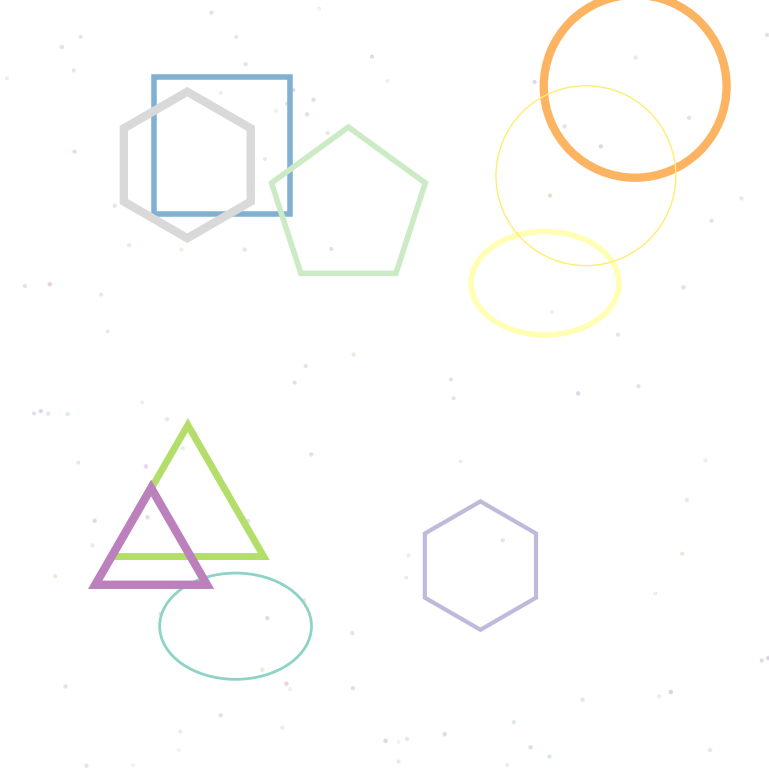[{"shape": "oval", "thickness": 1, "radius": 0.49, "center": [0.306, 0.187]}, {"shape": "oval", "thickness": 2, "radius": 0.48, "center": [0.708, 0.632]}, {"shape": "hexagon", "thickness": 1.5, "radius": 0.42, "center": [0.624, 0.265]}, {"shape": "square", "thickness": 2, "radius": 0.44, "center": [0.288, 0.811]}, {"shape": "circle", "thickness": 3, "radius": 0.59, "center": [0.825, 0.888]}, {"shape": "triangle", "thickness": 2.5, "radius": 0.57, "center": [0.244, 0.334]}, {"shape": "hexagon", "thickness": 3, "radius": 0.48, "center": [0.243, 0.786]}, {"shape": "triangle", "thickness": 3, "radius": 0.42, "center": [0.196, 0.282]}, {"shape": "pentagon", "thickness": 2, "radius": 0.53, "center": [0.452, 0.73]}, {"shape": "circle", "thickness": 0.5, "radius": 0.58, "center": [0.761, 0.772]}]